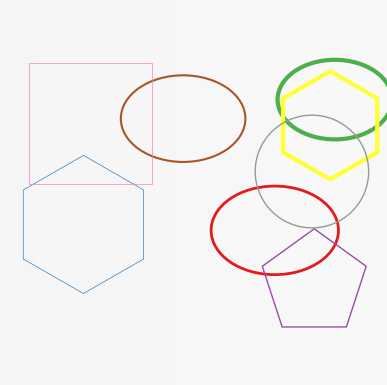[{"shape": "oval", "thickness": 2, "radius": 0.82, "center": [0.709, 0.402]}, {"shape": "hexagon", "thickness": 0.5, "radius": 0.9, "center": [0.215, 0.417]}, {"shape": "oval", "thickness": 3, "radius": 0.74, "center": [0.864, 0.741]}, {"shape": "pentagon", "thickness": 1, "radius": 0.7, "center": [0.811, 0.265]}, {"shape": "hexagon", "thickness": 3, "radius": 0.7, "center": [0.852, 0.675]}, {"shape": "oval", "thickness": 1.5, "radius": 0.8, "center": [0.473, 0.692]}, {"shape": "square", "thickness": 0.5, "radius": 0.79, "center": [0.234, 0.679]}, {"shape": "circle", "thickness": 1, "radius": 0.73, "center": [0.805, 0.554]}]